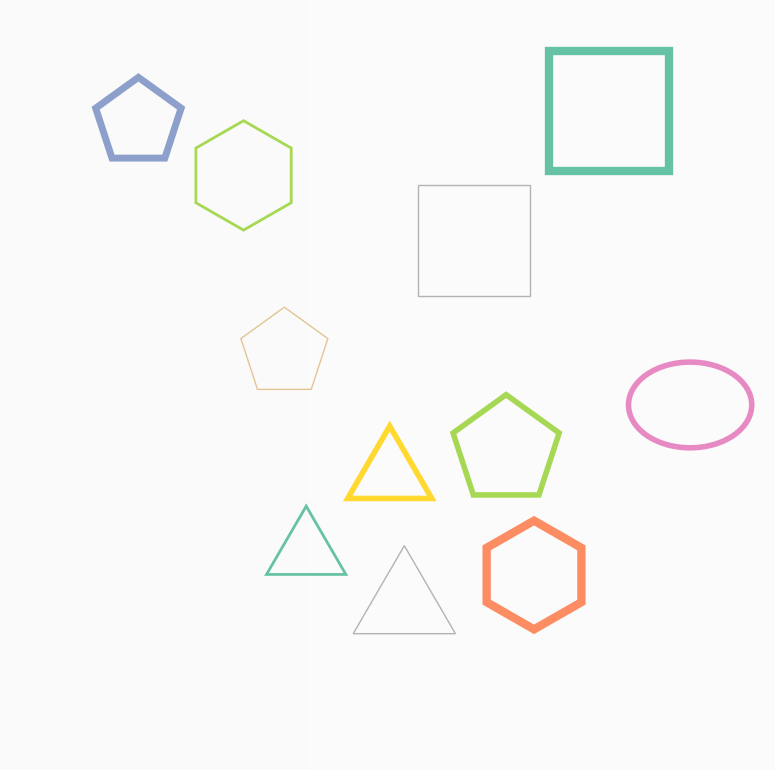[{"shape": "triangle", "thickness": 1, "radius": 0.3, "center": [0.395, 0.284]}, {"shape": "square", "thickness": 3, "radius": 0.39, "center": [0.786, 0.856]}, {"shape": "hexagon", "thickness": 3, "radius": 0.35, "center": [0.689, 0.253]}, {"shape": "pentagon", "thickness": 2.5, "radius": 0.29, "center": [0.179, 0.842]}, {"shape": "oval", "thickness": 2, "radius": 0.4, "center": [0.89, 0.474]}, {"shape": "hexagon", "thickness": 1, "radius": 0.36, "center": [0.314, 0.772]}, {"shape": "pentagon", "thickness": 2, "radius": 0.36, "center": [0.653, 0.415]}, {"shape": "triangle", "thickness": 2, "radius": 0.31, "center": [0.503, 0.384]}, {"shape": "pentagon", "thickness": 0.5, "radius": 0.29, "center": [0.367, 0.542]}, {"shape": "square", "thickness": 0.5, "radius": 0.36, "center": [0.612, 0.688]}, {"shape": "triangle", "thickness": 0.5, "radius": 0.38, "center": [0.522, 0.215]}]